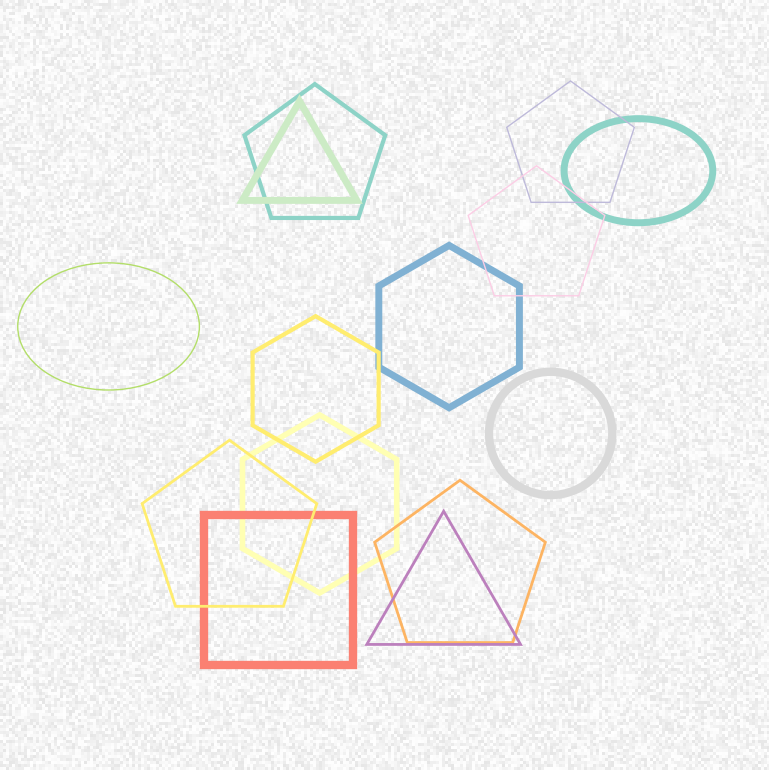[{"shape": "pentagon", "thickness": 1.5, "radius": 0.48, "center": [0.409, 0.795]}, {"shape": "oval", "thickness": 2.5, "radius": 0.48, "center": [0.829, 0.778]}, {"shape": "hexagon", "thickness": 2, "radius": 0.58, "center": [0.415, 0.346]}, {"shape": "pentagon", "thickness": 0.5, "radius": 0.44, "center": [0.741, 0.808]}, {"shape": "square", "thickness": 3, "radius": 0.49, "center": [0.362, 0.234]}, {"shape": "hexagon", "thickness": 2.5, "radius": 0.53, "center": [0.583, 0.576]}, {"shape": "pentagon", "thickness": 1, "radius": 0.58, "center": [0.597, 0.26]}, {"shape": "oval", "thickness": 0.5, "radius": 0.59, "center": [0.141, 0.576]}, {"shape": "pentagon", "thickness": 0.5, "radius": 0.47, "center": [0.697, 0.691]}, {"shape": "circle", "thickness": 3, "radius": 0.4, "center": [0.715, 0.437]}, {"shape": "triangle", "thickness": 1, "radius": 0.58, "center": [0.576, 0.221]}, {"shape": "triangle", "thickness": 2.5, "radius": 0.43, "center": [0.389, 0.783]}, {"shape": "pentagon", "thickness": 1, "radius": 0.6, "center": [0.298, 0.309]}, {"shape": "hexagon", "thickness": 1.5, "radius": 0.47, "center": [0.41, 0.495]}]